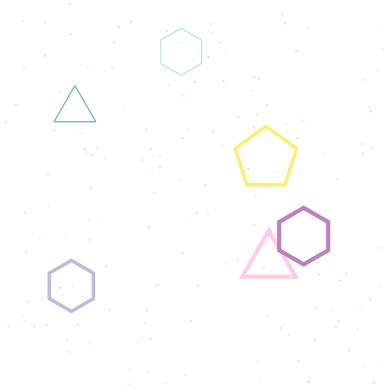[{"shape": "hexagon", "thickness": 0.5, "radius": 0.3, "center": [0.471, 0.865]}, {"shape": "hexagon", "thickness": 2.5, "radius": 0.33, "center": [0.185, 0.257]}, {"shape": "triangle", "thickness": 1, "radius": 0.31, "center": [0.195, 0.715]}, {"shape": "triangle", "thickness": 3, "radius": 0.4, "center": [0.698, 0.321]}, {"shape": "hexagon", "thickness": 3, "radius": 0.37, "center": [0.789, 0.387]}, {"shape": "pentagon", "thickness": 2.5, "radius": 0.42, "center": [0.691, 0.588]}]